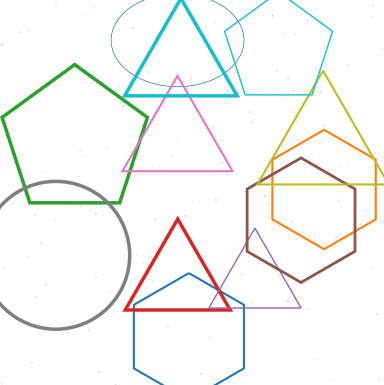[{"shape": "hexagon", "thickness": 1.5, "radius": 0.83, "center": [0.491, 0.126]}, {"shape": "oval", "thickness": 0.5, "radius": 0.86, "center": [0.461, 0.896]}, {"shape": "hexagon", "thickness": 1.5, "radius": 0.78, "center": [0.842, 0.508]}, {"shape": "pentagon", "thickness": 2.5, "radius": 0.99, "center": [0.194, 0.634]}, {"shape": "triangle", "thickness": 2.5, "radius": 0.79, "center": [0.462, 0.274]}, {"shape": "triangle", "thickness": 1, "radius": 0.69, "center": [0.662, 0.269]}, {"shape": "hexagon", "thickness": 2, "radius": 0.81, "center": [0.782, 0.428]}, {"shape": "triangle", "thickness": 1.5, "radius": 0.83, "center": [0.461, 0.638]}, {"shape": "circle", "thickness": 2.5, "radius": 0.96, "center": [0.145, 0.337]}, {"shape": "triangle", "thickness": 1.5, "radius": 0.98, "center": [0.839, 0.619]}, {"shape": "triangle", "thickness": 2.5, "radius": 0.84, "center": [0.47, 0.835]}, {"shape": "pentagon", "thickness": 1, "radius": 0.74, "center": [0.724, 0.873]}]